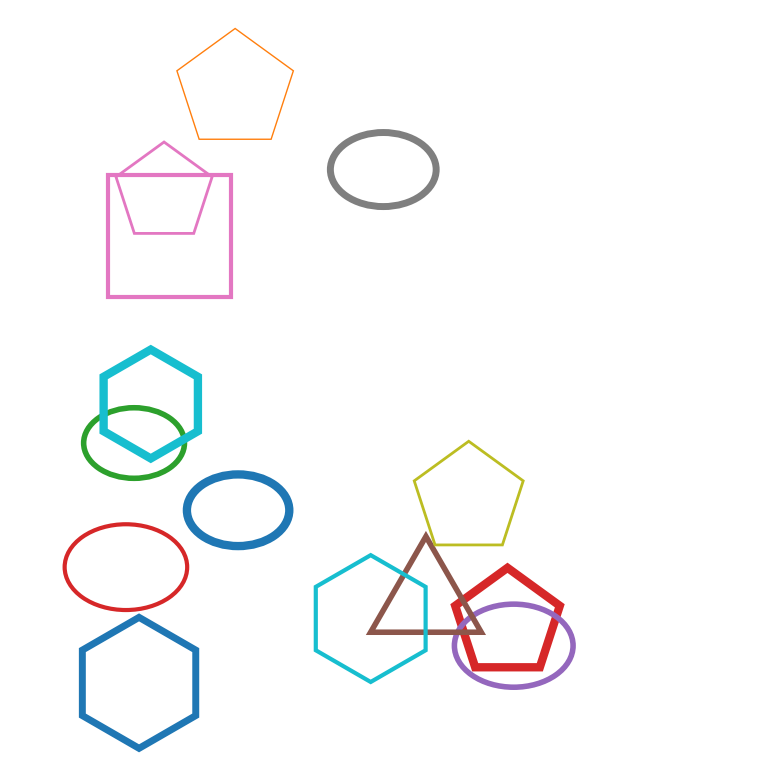[{"shape": "hexagon", "thickness": 2.5, "radius": 0.43, "center": [0.181, 0.113]}, {"shape": "oval", "thickness": 3, "radius": 0.33, "center": [0.309, 0.337]}, {"shape": "pentagon", "thickness": 0.5, "radius": 0.4, "center": [0.305, 0.883]}, {"shape": "oval", "thickness": 2, "radius": 0.33, "center": [0.174, 0.425]}, {"shape": "pentagon", "thickness": 3, "radius": 0.36, "center": [0.659, 0.191]}, {"shape": "oval", "thickness": 1.5, "radius": 0.4, "center": [0.164, 0.263]}, {"shape": "oval", "thickness": 2, "radius": 0.39, "center": [0.667, 0.161]}, {"shape": "triangle", "thickness": 2, "radius": 0.41, "center": [0.553, 0.22]}, {"shape": "square", "thickness": 1.5, "radius": 0.4, "center": [0.22, 0.694]}, {"shape": "pentagon", "thickness": 1, "radius": 0.33, "center": [0.213, 0.75]}, {"shape": "oval", "thickness": 2.5, "radius": 0.34, "center": [0.498, 0.78]}, {"shape": "pentagon", "thickness": 1, "radius": 0.37, "center": [0.609, 0.353]}, {"shape": "hexagon", "thickness": 3, "radius": 0.35, "center": [0.196, 0.475]}, {"shape": "hexagon", "thickness": 1.5, "radius": 0.41, "center": [0.481, 0.197]}]